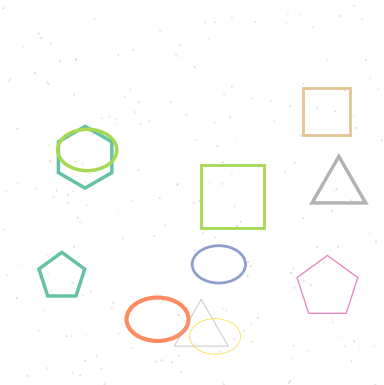[{"shape": "hexagon", "thickness": 2.5, "radius": 0.4, "center": [0.221, 0.592]}, {"shape": "pentagon", "thickness": 2.5, "radius": 0.31, "center": [0.161, 0.282]}, {"shape": "oval", "thickness": 3, "radius": 0.4, "center": [0.409, 0.171]}, {"shape": "oval", "thickness": 2, "radius": 0.35, "center": [0.568, 0.313]}, {"shape": "pentagon", "thickness": 1, "radius": 0.41, "center": [0.85, 0.253]}, {"shape": "square", "thickness": 2, "radius": 0.41, "center": [0.604, 0.49]}, {"shape": "oval", "thickness": 2.5, "radius": 0.38, "center": [0.227, 0.611]}, {"shape": "oval", "thickness": 0.5, "radius": 0.33, "center": [0.559, 0.126]}, {"shape": "square", "thickness": 2, "radius": 0.31, "center": [0.848, 0.711]}, {"shape": "triangle", "thickness": 2.5, "radius": 0.4, "center": [0.88, 0.513]}, {"shape": "triangle", "thickness": 0.5, "radius": 0.4, "center": [0.523, 0.142]}]